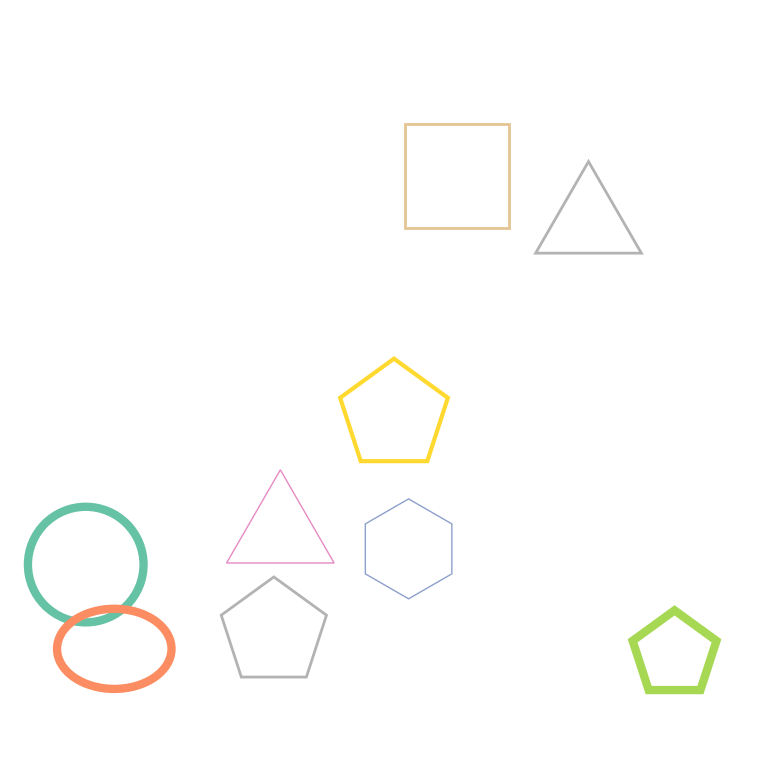[{"shape": "circle", "thickness": 3, "radius": 0.38, "center": [0.111, 0.267]}, {"shape": "oval", "thickness": 3, "radius": 0.37, "center": [0.148, 0.157]}, {"shape": "hexagon", "thickness": 0.5, "radius": 0.32, "center": [0.531, 0.287]}, {"shape": "triangle", "thickness": 0.5, "radius": 0.4, "center": [0.364, 0.309]}, {"shape": "pentagon", "thickness": 3, "radius": 0.29, "center": [0.876, 0.15]}, {"shape": "pentagon", "thickness": 1.5, "radius": 0.37, "center": [0.512, 0.461]}, {"shape": "square", "thickness": 1, "radius": 0.34, "center": [0.594, 0.772]}, {"shape": "triangle", "thickness": 1, "radius": 0.4, "center": [0.764, 0.711]}, {"shape": "pentagon", "thickness": 1, "radius": 0.36, "center": [0.356, 0.179]}]